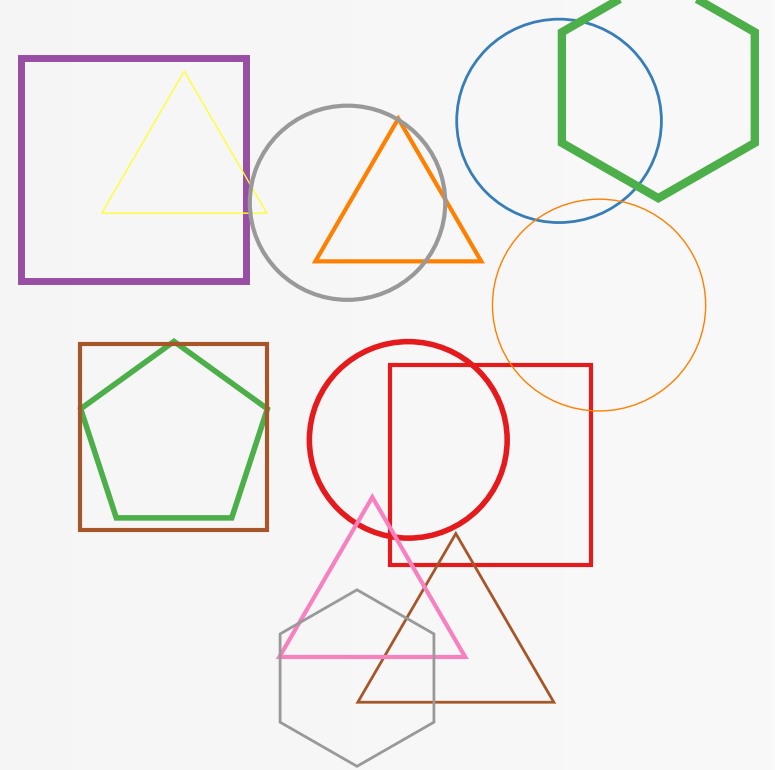[{"shape": "circle", "thickness": 2, "radius": 0.64, "center": [0.527, 0.429]}, {"shape": "square", "thickness": 1.5, "radius": 0.65, "center": [0.633, 0.396]}, {"shape": "circle", "thickness": 1, "radius": 0.66, "center": [0.721, 0.843]}, {"shape": "pentagon", "thickness": 2, "radius": 0.63, "center": [0.225, 0.43]}, {"shape": "hexagon", "thickness": 3, "radius": 0.72, "center": [0.849, 0.886]}, {"shape": "square", "thickness": 2.5, "radius": 0.72, "center": [0.172, 0.78]}, {"shape": "triangle", "thickness": 1.5, "radius": 0.62, "center": [0.514, 0.722]}, {"shape": "circle", "thickness": 0.5, "radius": 0.69, "center": [0.773, 0.604]}, {"shape": "triangle", "thickness": 0.5, "radius": 0.62, "center": [0.238, 0.785]}, {"shape": "triangle", "thickness": 1, "radius": 0.73, "center": [0.588, 0.161]}, {"shape": "square", "thickness": 1.5, "radius": 0.6, "center": [0.224, 0.433]}, {"shape": "triangle", "thickness": 1.5, "radius": 0.69, "center": [0.48, 0.216]}, {"shape": "hexagon", "thickness": 1, "radius": 0.57, "center": [0.461, 0.119]}, {"shape": "circle", "thickness": 1.5, "radius": 0.63, "center": [0.448, 0.737]}]